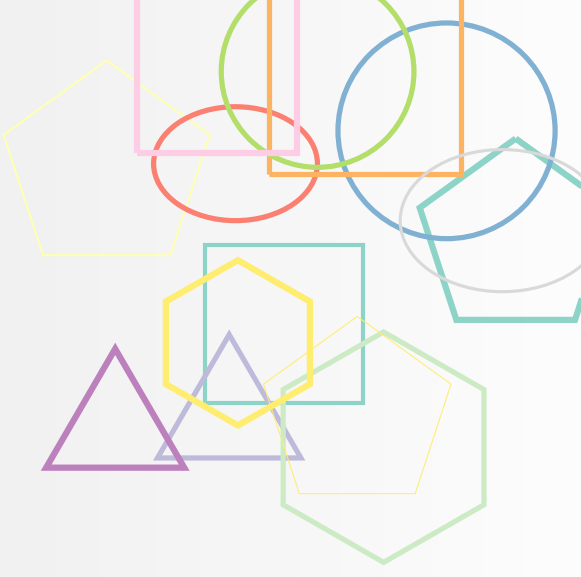[{"shape": "pentagon", "thickness": 3, "radius": 0.87, "center": [0.887, 0.586]}, {"shape": "square", "thickness": 2, "radius": 0.68, "center": [0.488, 0.438]}, {"shape": "pentagon", "thickness": 1, "radius": 0.93, "center": [0.184, 0.708]}, {"shape": "triangle", "thickness": 2.5, "radius": 0.71, "center": [0.394, 0.277]}, {"shape": "oval", "thickness": 2.5, "radius": 0.7, "center": [0.405, 0.716]}, {"shape": "circle", "thickness": 2.5, "radius": 0.93, "center": [0.768, 0.773]}, {"shape": "square", "thickness": 2.5, "radius": 0.82, "center": [0.627, 0.862]}, {"shape": "circle", "thickness": 2.5, "radius": 0.83, "center": [0.546, 0.875]}, {"shape": "square", "thickness": 3, "radius": 0.69, "center": [0.373, 0.872]}, {"shape": "oval", "thickness": 1.5, "radius": 0.88, "center": [0.864, 0.617]}, {"shape": "triangle", "thickness": 3, "radius": 0.69, "center": [0.198, 0.258]}, {"shape": "hexagon", "thickness": 2.5, "radius": 1.0, "center": [0.66, 0.225]}, {"shape": "pentagon", "thickness": 0.5, "radius": 0.85, "center": [0.615, 0.282]}, {"shape": "hexagon", "thickness": 3, "radius": 0.72, "center": [0.409, 0.405]}]